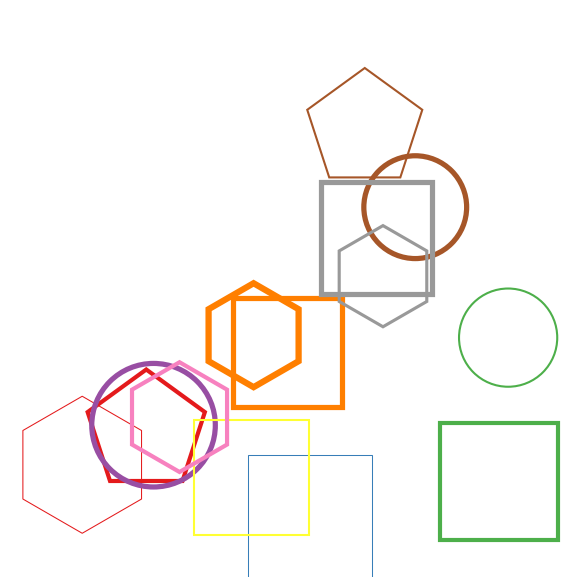[{"shape": "hexagon", "thickness": 0.5, "radius": 0.59, "center": [0.142, 0.194]}, {"shape": "pentagon", "thickness": 2, "radius": 0.53, "center": [0.253, 0.253]}, {"shape": "square", "thickness": 0.5, "radius": 0.54, "center": [0.536, 0.104]}, {"shape": "square", "thickness": 2, "radius": 0.51, "center": [0.865, 0.166]}, {"shape": "circle", "thickness": 1, "radius": 0.43, "center": [0.88, 0.414]}, {"shape": "circle", "thickness": 2.5, "radius": 0.53, "center": [0.266, 0.263]}, {"shape": "hexagon", "thickness": 3, "radius": 0.45, "center": [0.439, 0.419]}, {"shape": "square", "thickness": 2.5, "radius": 0.47, "center": [0.498, 0.389]}, {"shape": "square", "thickness": 1, "radius": 0.5, "center": [0.436, 0.173]}, {"shape": "circle", "thickness": 2.5, "radius": 0.45, "center": [0.719, 0.64]}, {"shape": "pentagon", "thickness": 1, "radius": 0.52, "center": [0.632, 0.777]}, {"shape": "hexagon", "thickness": 2, "radius": 0.48, "center": [0.311, 0.277]}, {"shape": "hexagon", "thickness": 1.5, "radius": 0.44, "center": [0.663, 0.521]}, {"shape": "square", "thickness": 2.5, "radius": 0.48, "center": [0.652, 0.587]}]